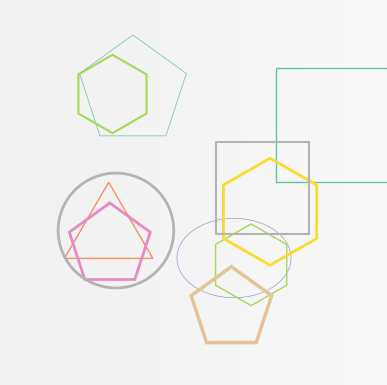[{"shape": "square", "thickness": 1, "radius": 0.74, "center": [0.859, 0.674]}, {"shape": "pentagon", "thickness": 0.5, "radius": 0.72, "center": [0.343, 0.764]}, {"shape": "triangle", "thickness": 1, "radius": 0.66, "center": [0.28, 0.395]}, {"shape": "oval", "thickness": 0.5, "radius": 0.74, "center": [0.604, 0.33]}, {"shape": "pentagon", "thickness": 2, "radius": 0.55, "center": [0.283, 0.363]}, {"shape": "hexagon", "thickness": 1.5, "radius": 0.51, "center": [0.29, 0.756]}, {"shape": "hexagon", "thickness": 1, "radius": 0.53, "center": [0.648, 0.312]}, {"shape": "hexagon", "thickness": 2, "radius": 0.69, "center": [0.697, 0.45]}, {"shape": "pentagon", "thickness": 2.5, "radius": 0.55, "center": [0.597, 0.198]}, {"shape": "circle", "thickness": 2, "radius": 0.75, "center": [0.299, 0.401]}, {"shape": "square", "thickness": 1.5, "radius": 0.6, "center": [0.677, 0.512]}]